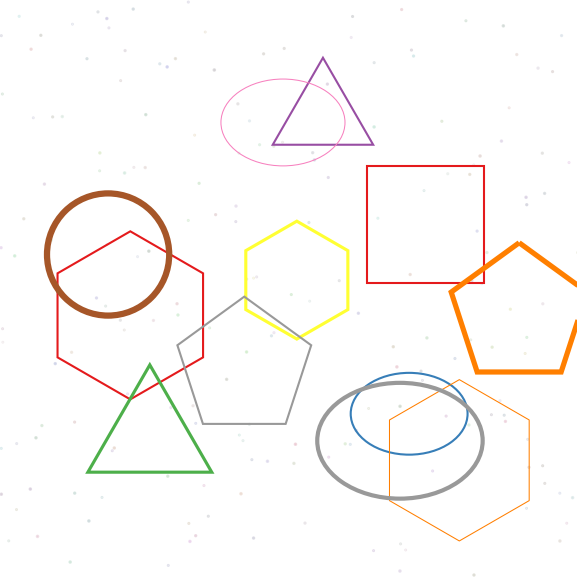[{"shape": "square", "thickness": 1, "radius": 0.51, "center": [0.737, 0.61]}, {"shape": "hexagon", "thickness": 1, "radius": 0.73, "center": [0.226, 0.453]}, {"shape": "oval", "thickness": 1, "radius": 0.51, "center": [0.708, 0.283]}, {"shape": "triangle", "thickness": 1.5, "radius": 0.62, "center": [0.259, 0.243]}, {"shape": "triangle", "thickness": 1, "radius": 0.5, "center": [0.559, 0.799]}, {"shape": "hexagon", "thickness": 0.5, "radius": 0.7, "center": [0.795, 0.202]}, {"shape": "pentagon", "thickness": 2.5, "radius": 0.62, "center": [0.899, 0.455]}, {"shape": "hexagon", "thickness": 1.5, "radius": 0.51, "center": [0.514, 0.514]}, {"shape": "circle", "thickness": 3, "radius": 0.53, "center": [0.187, 0.558]}, {"shape": "oval", "thickness": 0.5, "radius": 0.54, "center": [0.49, 0.787]}, {"shape": "oval", "thickness": 2, "radius": 0.72, "center": [0.693, 0.236]}, {"shape": "pentagon", "thickness": 1, "radius": 0.61, "center": [0.423, 0.364]}]